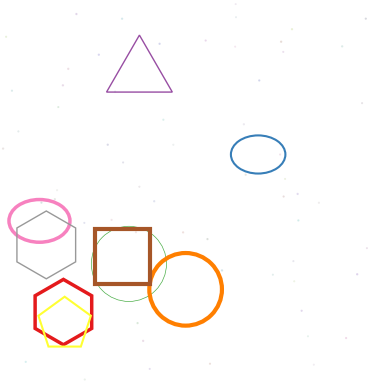[{"shape": "hexagon", "thickness": 2.5, "radius": 0.42, "center": [0.165, 0.189]}, {"shape": "oval", "thickness": 1.5, "radius": 0.35, "center": [0.671, 0.599]}, {"shape": "circle", "thickness": 0.5, "radius": 0.49, "center": [0.335, 0.315]}, {"shape": "triangle", "thickness": 1, "radius": 0.49, "center": [0.362, 0.81]}, {"shape": "circle", "thickness": 3, "radius": 0.47, "center": [0.482, 0.248]}, {"shape": "pentagon", "thickness": 1.5, "radius": 0.36, "center": [0.168, 0.158]}, {"shape": "square", "thickness": 3, "radius": 0.35, "center": [0.318, 0.334]}, {"shape": "oval", "thickness": 2.5, "radius": 0.4, "center": [0.102, 0.426]}, {"shape": "hexagon", "thickness": 1, "radius": 0.44, "center": [0.12, 0.364]}]